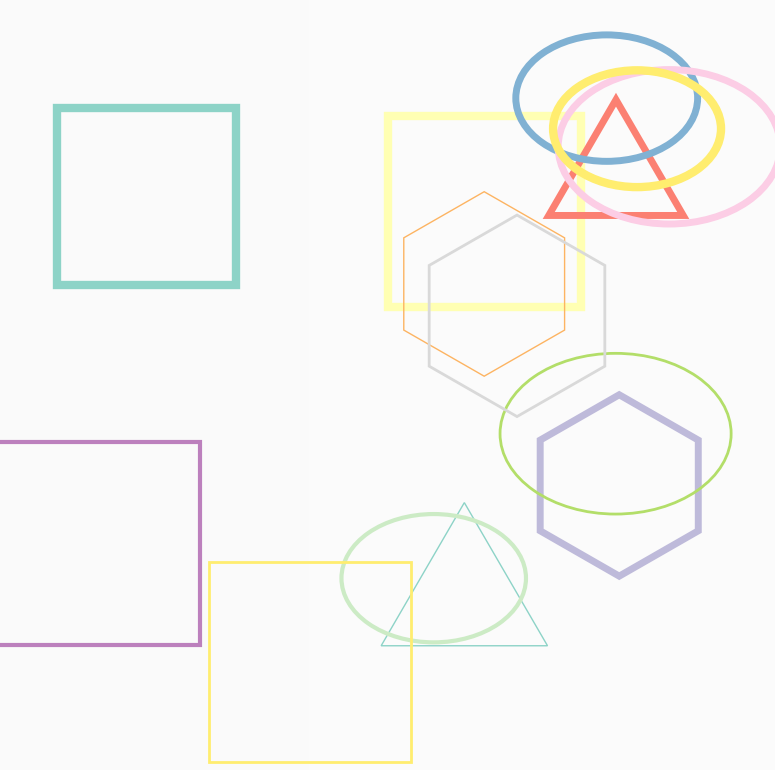[{"shape": "triangle", "thickness": 0.5, "radius": 0.62, "center": [0.599, 0.223]}, {"shape": "square", "thickness": 3, "radius": 0.58, "center": [0.189, 0.745]}, {"shape": "square", "thickness": 3, "radius": 0.62, "center": [0.625, 0.725]}, {"shape": "hexagon", "thickness": 2.5, "radius": 0.59, "center": [0.799, 0.37]}, {"shape": "triangle", "thickness": 2.5, "radius": 0.5, "center": [0.795, 0.77]}, {"shape": "oval", "thickness": 2.5, "radius": 0.59, "center": [0.783, 0.873]}, {"shape": "hexagon", "thickness": 0.5, "radius": 0.6, "center": [0.625, 0.631]}, {"shape": "oval", "thickness": 1, "radius": 0.75, "center": [0.794, 0.437]}, {"shape": "oval", "thickness": 2.5, "radius": 0.72, "center": [0.863, 0.809]}, {"shape": "hexagon", "thickness": 1, "radius": 0.65, "center": [0.667, 0.59]}, {"shape": "square", "thickness": 1.5, "radius": 0.66, "center": [0.126, 0.294]}, {"shape": "oval", "thickness": 1.5, "radius": 0.6, "center": [0.56, 0.249]}, {"shape": "oval", "thickness": 3, "radius": 0.54, "center": [0.822, 0.833]}, {"shape": "square", "thickness": 1, "radius": 0.65, "center": [0.4, 0.14]}]